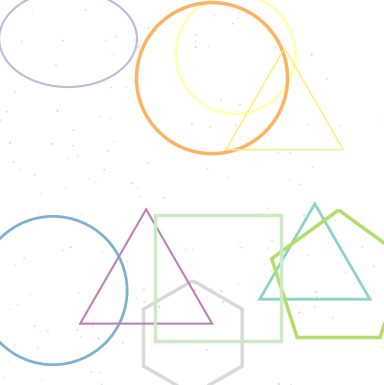[{"shape": "triangle", "thickness": 2, "radius": 0.83, "center": [0.818, 0.305]}, {"shape": "circle", "thickness": 2, "radius": 0.77, "center": [0.612, 0.859]}, {"shape": "oval", "thickness": 1.5, "radius": 0.9, "center": [0.177, 0.899]}, {"shape": "circle", "thickness": 2, "radius": 0.96, "center": [0.138, 0.245]}, {"shape": "circle", "thickness": 2.5, "radius": 0.98, "center": [0.551, 0.797]}, {"shape": "pentagon", "thickness": 2.5, "radius": 0.92, "center": [0.88, 0.272]}, {"shape": "hexagon", "thickness": 2.5, "radius": 0.74, "center": [0.501, 0.123]}, {"shape": "triangle", "thickness": 1.5, "radius": 0.99, "center": [0.38, 0.258]}, {"shape": "square", "thickness": 2.5, "radius": 0.82, "center": [0.565, 0.279]}, {"shape": "triangle", "thickness": 1, "radius": 0.88, "center": [0.739, 0.699]}]